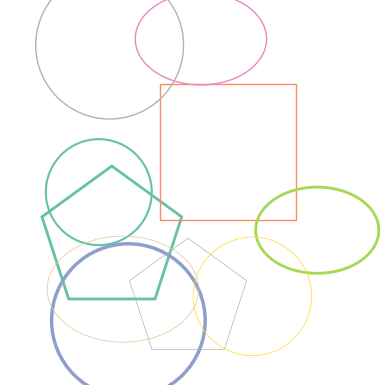[{"shape": "pentagon", "thickness": 2, "radius": 0.95, "center": [0.29, 0.378]}, {"shape": "circle", "thickness": 1.5, "radius": 0.69, "center": [0.257, 0.501]}, {"shape": "square", "thickness": 1, "radius": 0.89, "center": [0.592, 0.606]}, {"shape": "circle", "thickness": 2.5, "radius": 1.0, "center": [0.333, 0.167]}, {"shape": "oval", "thickness": 1, "radius": 0.85, "center": [0.522, 0.899]}, {"shape": "oval", "thickness": 2, "radius": 0.8, "center": [0.824, 0.402]}, {"shape": "circle", "thickness": 0.5, "radius": 0.77, "center": [0.656, 0.23]}, {"shape": "oval", "thickness": 0.5, "radius": 0.98, "center": [0.319, 0.249]}, {"shape": "circle", "thickness": 1, "radius": 0.96, "center": [0.285, 0.883]}, {"shape": "pentagon", "thickness": 0.5, "radius": 0.8, "center": [0.488, 0.222]}]